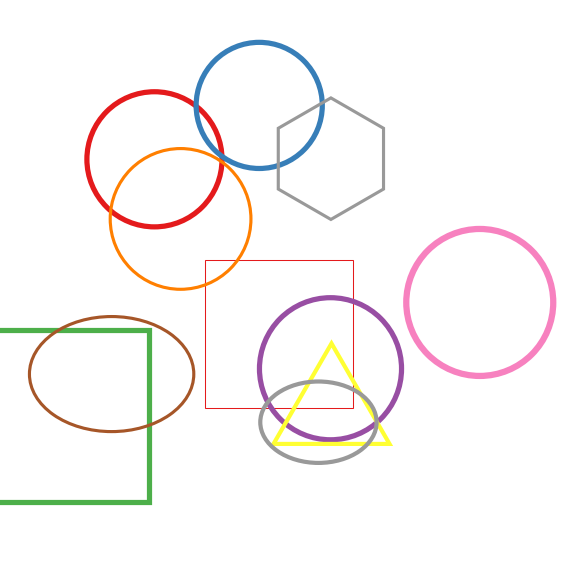[{"shape": "square", "thickness": 0.5, "radius": 0.64, "center": [0.483, 0.421]}, {"shape": "circle", "thickness": 2.5, "radius": 0.58, "center": [0.267, 0.723]}, {"shape": "circle", "thickness": 2.5, "radius": 0.55, "center": [0.449, 0.817]}, {"shape": "square", "thickness": 2.5, "radius": 0.74, "center": [0.111, 0.279]}, {"shape": "circle", "thickness": 2.5, "radius": 0.62, "center": [0.572, 0.361]}, {"shape": "circle", "thickness": 1.5, "radius": 0.61, "center": [0.313, 0.62]}, {"shape": "triangle", "thickness": 2, "radius": 0.58, "center": [0.574, 0.288]}, {"shape": "oval", "thickness": 1.5, "radius": 0.71, "center": [0.193, 0.351]}, {"shape": "circle", "thickness": 3, "radius": 0.64, "center": [0.831, 0.475]}, {"shape": "hexagon", "thickness": 1.5, "radius": 0.53, "center": [0.573, 0.724]}, {"shape": "oval", "thickness": 2, "radius": 0.5, "center": [0.551, 0.268]}]